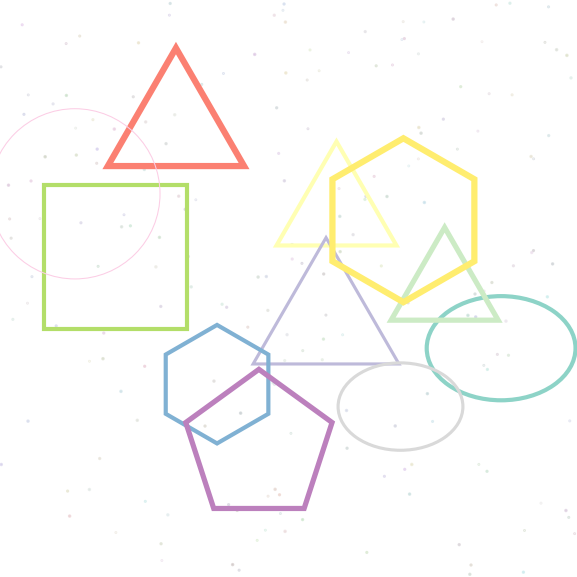[{"shape": "oval", "thickness": 2, "radius": 0.64, "center": [0.868, 0.396]}, {"shape": "triangle", "thickness": 2, "radius": 0.6, "center": [0.583, 0.634]}, {"shape": "triangle", "thickness": 1.5, "radius": 0.73, "center": [0.565, 0.442]}, {"shape": "triangle", "thickness": 3, "radius": 0.68, "center": [0.305, 0.78]}, {"shape": "hexagon", "thickness": 2, "radius": 0.51, "center": [0.376, 0.334]}, {"shape": "square", "thickness": 2, "radius": 0.62, "center": [0.2, 0.554]}, {"shape": "circle", "thickness": 0.5, "radius": 0.74, "center": [0.13, 0.664]}, {"shape": "oval", "thickness": 1.5, "radius": 0.54, "center": [0.694, 0.295]}, {"shape": "pentagon", "thickness": 2.5, "radius": 0.67, "center": [0.448, 0.226]}, {"shape": "triangle", "thickness": 2.5, "radius": 0.54, "center": [0.77, 0.498]}, {"shape": "hexagon", "thickness": 3, "radius": 0.71, "center": [0.699, 0.618]}]